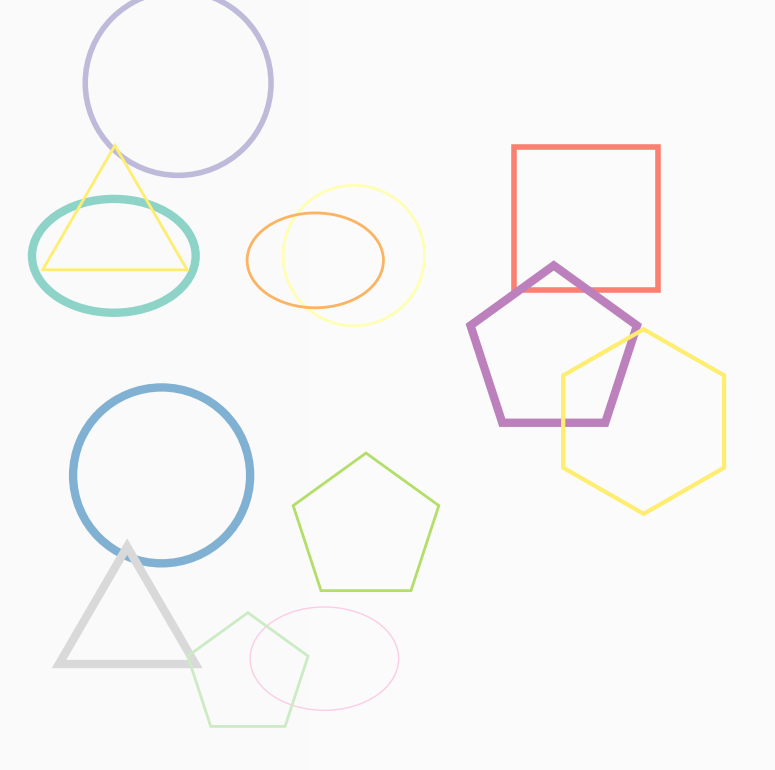[{"shape": "oval", "thickness": 3, "radius": 0.53, "center": [0.147, 0.668]}, {"shape": "circle", "thickness": 1, "radius": 0.46, "center": [0.457, 0.668]}, {"shape": "circle", "thickness": 2, "radius": 0.6, "center": [0.23, 0.892]}, {"shape": "square", "thickness": 2, "radius": 0.46, "center": [0.756, 0.716]}, {"shape": "circle", "thickness": 3, "radius": 0.57, "center": [0.209, 0.383]}, {"shape": "oval", "thickness": 1, "radius": 0.44, "center": [0.407, 0.662]}, {"shape": "pentagon", "thickness": 1, "radius": 0.49, "center": [0.472, 0.313]}, {"shape": "oval", "thickness": 0.5, "radius": 0.48, "center": [0.419, 0.145]}, {"shape": "triangle", "thickness": 3, "radius": 0.51, "center": [0.164, 0.188]}, {"shape": "pentagon", "thickness": 3, "radius": 0.56, "center": [0.715, 0.542]}, {"shape": "pentagon", "thickness": 1, "radius": 0.41, "center": [0.32, 0.123]}, {"shape": "triangle", "thickness": 1, "radius": 0.54, "center": [0.148, 0.703]}, {"shape": "hexagon", "thickness": 1.5, "radius": 0.6, "center": [0.831, 0.453]}]